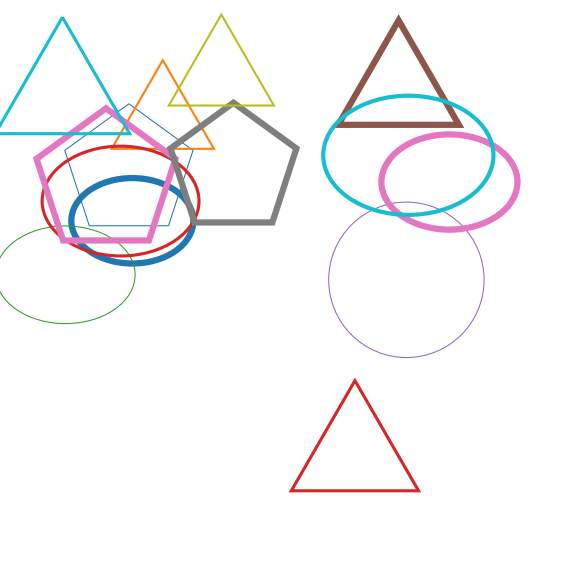[{"shape": "pentagon", "thickness": 0.5, "radius": 0.58, "center": [0.223, 0.703]}, {"shape": "oval", "thickness": 3, "radius": 0.53, "center": [0.229, 0.617]}, {"shape": "triangle", "thickness": 1, "radius": 0.51, "center": [0.282, 0.793]}, {"shape": "oval", "thickness": 0.5, "radius": 0.6, "center": [0.113, 0.523]}, {"shape": "oval", "thickness": 1.5, "radius": 0.68, "center": [0.209, 0.651]}, {"shape": "triangle", "thickness": 1.5, "radius": 0.64, "center": [0.615, 0.213]}, {"shape": "circle", "thickness": 0.5, "radius": 0.67, "center": [0.704, 0.515]}, {"shape": "triangle", "thickness": 3, "radius": 0.6, "center": [0.69, 0.843]}, {"shape": "oval", "thickness": 3, "radius": 0.59, "center": [0.778, 0.684]}, {"shape": "pentagon", "thickness": 3, "radius": 0.63, "center": [0.184, 0.685]}, {"shape": "pentagon", "thickness": 3, "radius": 0.57, "center": [0.404, 0.707]}, {"shape": "triangle", "thickness": 1, "radius": 0.53, "center": [0.383, 0.869]}, {"shape": "oval", "thickness": 2, "radius": 0.74, "center": [0.707, 0.73]}, {"shape": "triangle", "thickness": 1.5, "radius": 0.67, "center": [0.108, 0.835]}]